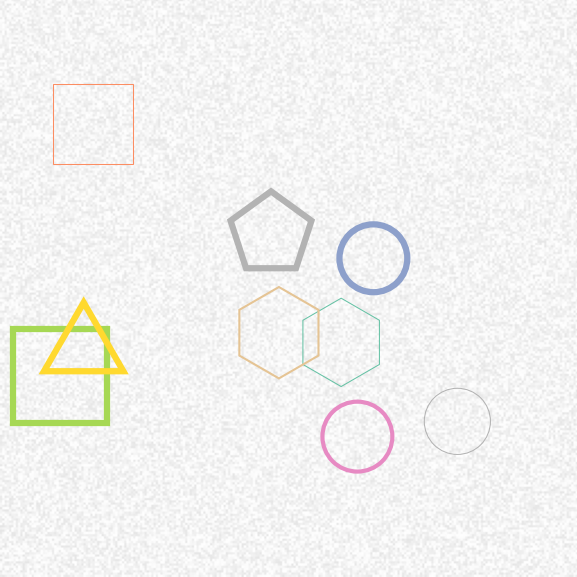[{"shape": "hexagon", "thickness": 0.5, "radius": 0.38, "center": [0.591, 0.406]}, {"shape": "square", "thickness": 0.5, "radius": 0.35, "center": [0.162, 0.784]}, {"shape": "circle", "thickness": 3, "radius": 0.29, "center": [0.647, 0.552]}, {"shape": "circle", "thickness": 2, "radius": 0.3, "center": [0.619, 0.243]}, {"shape": "square", "thickness": 3, "radius": 0.41, "center": [0.103, 0.348]}, {"shape": "triangle", "thickness": 3, "radius": 0.4, "center": [0.145, 0.396]}, {"shape": "hexagon", "thickness": 1, "radius": 0.4, "center": [0.483, 0.423]}, {"shape": "circle", "thickness": 0.5, "radius": 0.29, "center": [0.792, 0.269]}, {"shape": "pentagon", "thickness": 3, "radius": 0.37, "center": [0.469, 0.594]}]